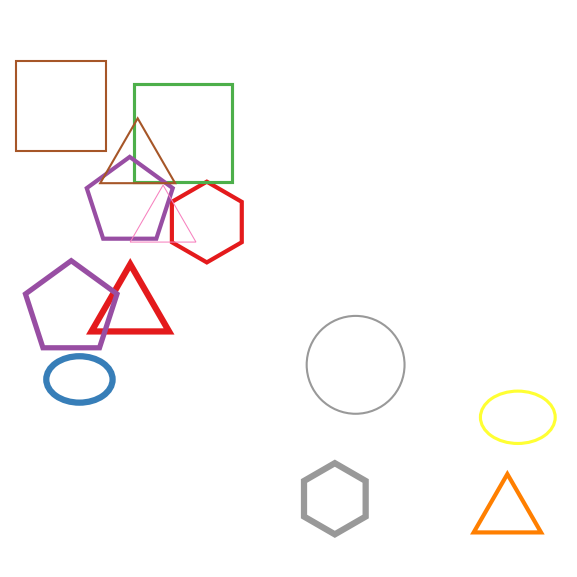[{"shape": "hexagon", "thickness": 2, "radius": 0.35, "center": [0.358, 0.615]}, {"shape": "triangle", "thickness": 3, "radius": 0.39, "center": [0.226, 0.464]}, {"shape": "oval", "thickness": 3, "radius": 0.29, "center": [0.138, 0.342]}, {"shape": "square", "thickness": 1.5, "radius": 0.43, "center": [0.317, 0.769]}, {"shape": "pentagon", "thickness": 2.5, "radius": 0.42, "center": [0.123, 0.464]}, {"shape": "pentagon", "thickness": 2, "radius": 0.39, "center": [0.225, 0.649]}, {"shape": "triangle", "thickness": 2, "radius": 0.34, "center": [0.879, 0.111]}, {"shape": "oval", "thickness": 1.5, "radius": 0.32, "center": [0.897, 0.277]}, {"shape": "triangle", "thickness": 1, "radius": 0.37, "center": [0.238, 0.719]}, {"shape": "square", "thickness": 1, "radius": 0.39, "center": [0.105, 0.816]}, {"shape": "triangle", "thickness": 0.5, "radius": 0.33, "center": [0.282, 0.613]}, {"shape": "circle", "thickness": 1, "radius": 0.42, "center": [0.616, 0.367]}, {"shape": "hexagon", "thickness": 3, "radius": 0.31, "center": [0.58, 0.135]}]